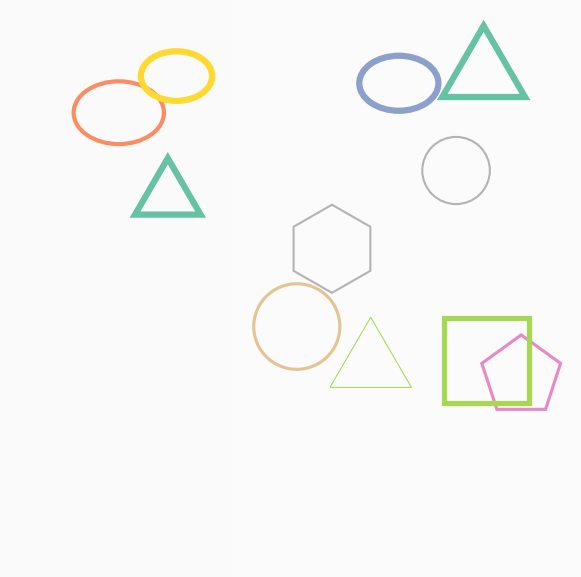[{"shape": "triangle", "thickness": 3, "radius": 0.33, "center": [0.289, 0.66]}, {"shape": "triangle", "thickness": 3, "radius": 0.41, "center": [0.832, 0.872]}, {"shape": "oval", "thickness": 2, "radius": 0.39, "center": [0.204, 0.804]}, {"shape": "oval", "thickness": 3, "radius": 0.34, "center": [0.686, 0.855]}, {"shape": "pentagon", "thickness": 1.5, "radius": 0.36, "center": [0.897, 0.348]}, {"shape": "square", "thickness": 2.5, "radius": 0.37, "center": [0.836, 0.375]}, {"shape": "triangle", "thickness": 0.5, "radius": 0.4, "center": [0.638, 0.369]}, {"shape": "oval", "thickness": 3, "radius": 0.31, "center": [0.304, 0.867]}, {"shape": "circle", "thickness": 1.5, "radius": 0.37, "center": [0.511, 0.434]}, {"shape": "circle", "thickness": 1, "radius": 0.29, "center": [0.785, 0.704]}, {"shape": "hexagon", "thickness": 1, "radius": 0.38, "center": [0.571, 0.568]}]